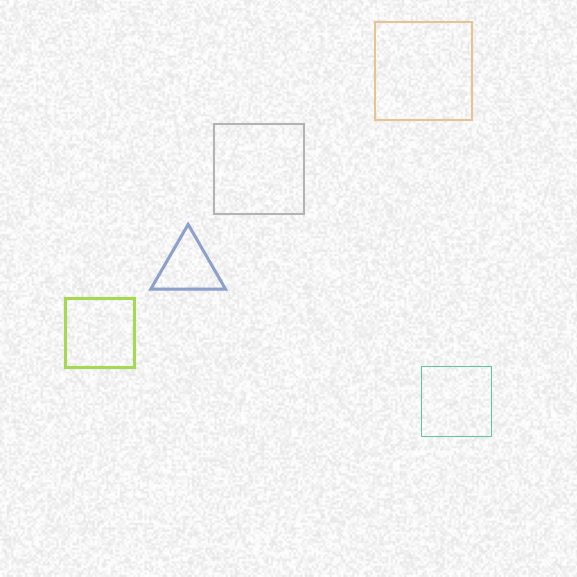[{"shape": "square", "thickness": 0.5, "radius": 0.3, "center": [0.789, 0.304]}, {"shape": "triangle", "thickness": 1.5, "radius": 0.37, "center": [0.326, 0.536]}, {"shape": "square", "thickness": 1.5, "radius": 0.3, "center": [0.172, 0.423]}, {"shape": "square", "thickness": 1, "radius": 0.42, "center": [0.733, 0.876]}, {"shape": "square", "thickness": 1, "radius": 0.39, "center": [0.449, 0.707]}]